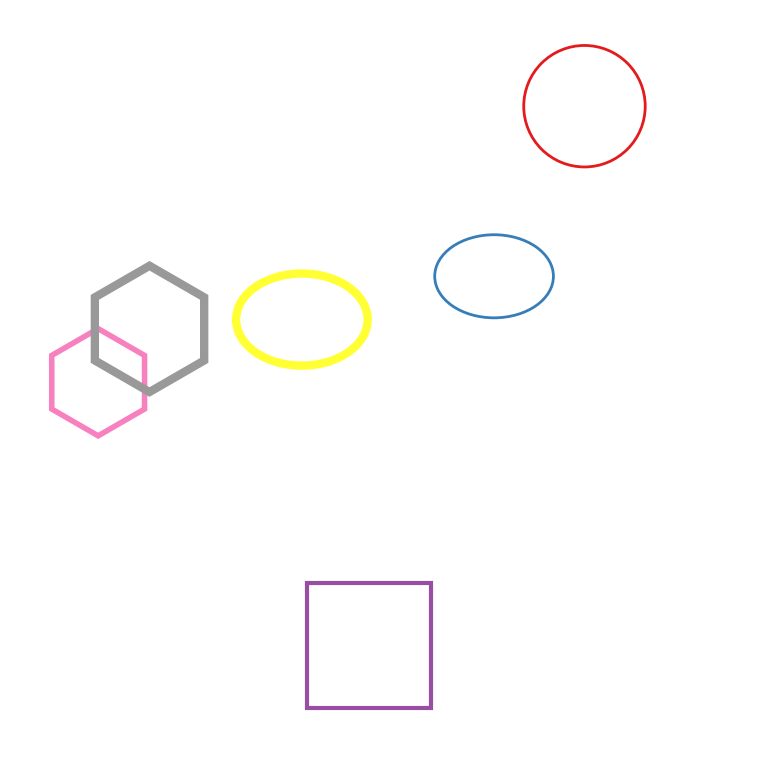[{"shape": "circle", "thickness": 1, "radius": 0.39, "center": [0.759, 0.862]}, {"shape": "oval", "thickness": 1, "radius": 0.39, "center": [0.642, 0.641]}, {"shape": "square", "thickness": 1.5, "radius": 0.4, "center": [0.479, 0.162]}, {"shape": "oval", "thickness": 3, "radius": 0.43, "center": [0.392, 0.585]}, {"shape": "hexagon", "thickness": 2, "radius": 0.35, "center": [0.127, 0.504]}, {"shape": "hexagon", "thickness": 3, "radius": 0.41, "center": [0.194, 0.573]}]